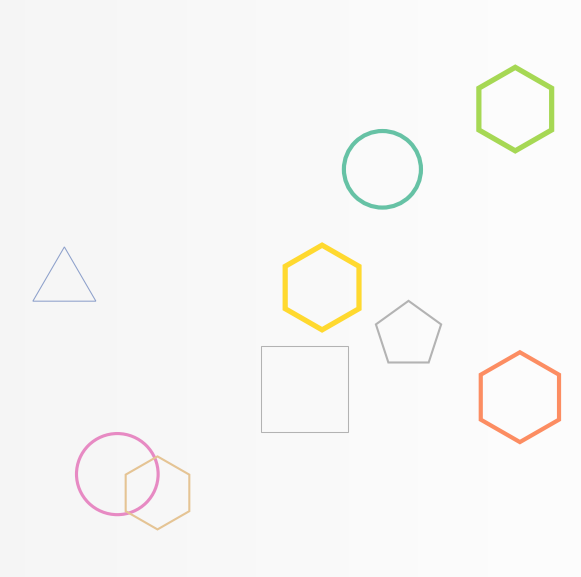[{"shape": "circle", "thickness": 2, "radius": 0.33, "center": [0.658, 0.706]}, {"shape": "hexagon", "thickness": 2, "radius": 0.39, "center": [0.894, 0.311]}, {"shape": "triangle", "thickness": 0.5, "radius": 0.31, "center": [0.111, 0.509]}, {"shape": "circle", "thickness": 1.5, "radius": 0.35, "center": [0.202, 0.178]}, {"shape": "hexagon", "thickness": 2.5, "radius": 0.36, "center": [0.886, 0.81]}, {"shape": "hexagon", "thickness": 2.5, "radius": 0.37, "center": [0.554, 0.501]}, {"shape": "hexagon", "thickness": 1, "radius": 0.32, "center": [0.271, 0.146]}, {"shape": "square", "thickness": 0.5, "radius": 0.37, "center": [0.524, 0.326]}, {"shape": "pentagon", "thickness": 1, "radius": 0.3, "center": [0.703, 0.419]}]